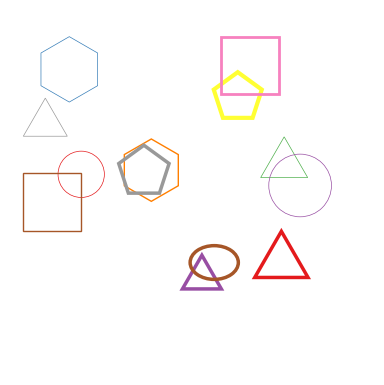[{"shape": "triangle", "thickness": 2.5, "radius": 0.4, "center": [0.731, 0.319]}, {"shape": "circle", "thickness": 0.5, "radius": 0.3, "center": [0.211, 0.547]}, {"shape": "hexagon", "thickness": 0.5, "radius": 0.42, "center": [0.18, 0.82]}, {"shape": "triangle", "thickness": 0.5, "radius": 0.35, "center": [0.738, 0.574]}, {"shape": "circle", "thickness": 0.5, "radius": 0.41, "center": [0.78, 0.518]}, {"shape": "triangle", "thickness": 2.5, "radius": 0.29, "center": [0.524, 0.279]}, {"shape": "hexagon", "thickness": 1, "radius": 0.4, "center": [0.393, 0.558]}, {"shape": "pentagon", "thickness": 3, "radius": 0.33, "center": [0.618, 0.747]}, {"shape": "oval", "thickness": 2.5, "radius": 0.31, "center": [0.556, 0.318]}, {"shape": "square", "thickness": 1, "radius": 0.38, "center": [0.136, 0.476]}, {"shape": "square", "thickness": 2, "radius": 0.37, "center": [0.65, 0.83]}, {"shape": "triangle", "thickness": 0.5, "radius": 0.33, "center": [0.118, 0.679]}, {"shape": "pentagon", "thickness": 2.5, "radius": 0.34, "center": [0.374, 0.554]}]